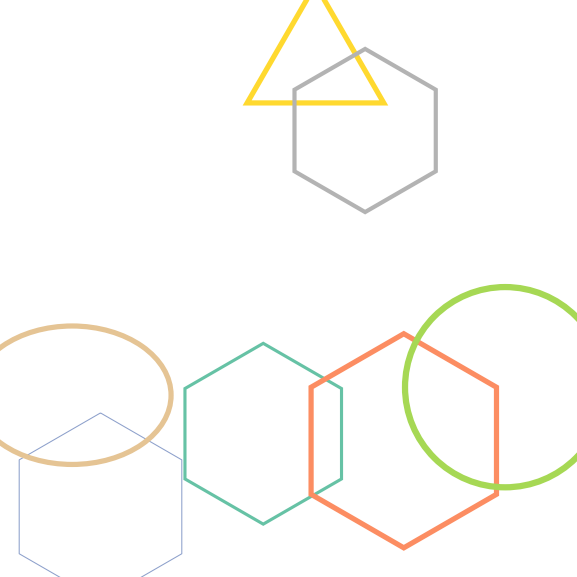[{"shape": "hexagon", "thickness": 1.5, "radius": 0.78, "center": [0.456, 0.248]}, {"shape": "hexagon", "thickness": 2.5, "radius": 0.93, "center": [0.699, 0.236]}, {"shape": "hexagon", "thickness": 0.5, "radius": 0.81, "center": [0.174, 0.122]}, {"shape": "circle", "thickness": 3, "radius": 0.87, "center": [0.875, 0.329]}, {"shape": "triangle", "thickness": 2.5, "radius": 0.68, "center": [0.546, 0.889]}, {"shape": "oval", "thickness": 2.5, "radius": 0.86, "center": [0.125, 0.315]}, {"shape": "hexagon", "thickness": 2, "radius": 0.71, "center": [0.632, 0.773]}]